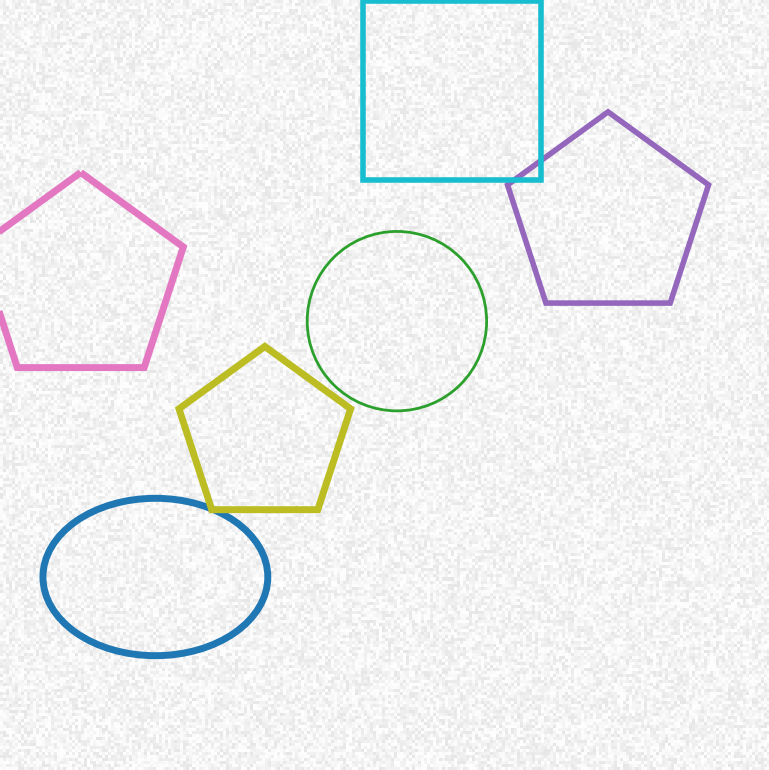[{"shape": "oval", "thickness": 2.5, "radius": 0.73, "center": [0.202, 0.251]}, {"shape": "circle", "thickness": 1, "radius": 0.58, "center": [0.515, 0.583]}, {"shape": "pentagon", "thickness": 2, "radius": 0.69, "center": [0.79, 0.717]}, {"shape": "pentagon", "thickness": 2.5, "radius": 0.7, "center": [0.105, 0.636]}, {"shape": "pentagon", "thickness": 2.5, "radius": 0.59, "center": [0.344, 0.433]}, {"shape": "square", "thickness": 2, "radius": 0.58, "center": [0.586, 0.882]}]